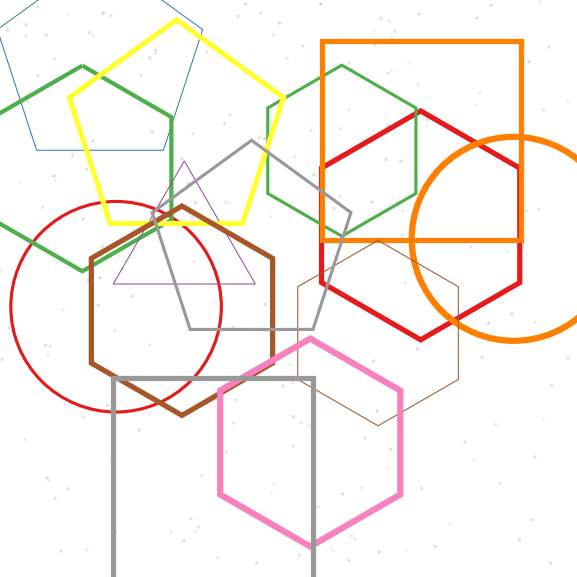[{"shape": "hexagon", "thickness": 2.5, "radius": 0.99, "center": [0.728, 0.609]}, {"shape": "circle", "thickness": 1.5, "radius": 0.91, "center": [0.201, 0.468]}, {"shape": "pentagon", "thickness": 0.5, "radius": 0.93, "center": [0.173, 0.89]}, {"shape": "hexagon", "thickness": 1.5, "radius": 0.74, "center": [0.592, 0.738]}, {"shape": "hexagon", "thickness": 2, "radius": 0.89, "center": [0.143, 0.707]}, {"shape": "triangle", "thickness": 0.5, "radius": 0.71, "center": [0.319, 0.578]}, {"shape": "square", "thickness": 2.5, "radius": 0.86, "center": [0.73, 0.755]}, {"shape": "circle", "thickness": 3, "radius": 0.88, "center": [0.89, 0.586]}, {"shape": "pentagon", "thickness": 2.5, "radius": 0.97, "center": [0.306, 0.77]}, {"shape": "hexagon", "thickness": 0.5, "radius": 0.8, "center": [0.655, 0.422]}, {"shape": "hexagon", "thickness": 2.5, "radius": 0.91, "center": [0.315, 0.461]}, {"shape": "hexagon", "thickness": 3, "radius": 0.9, "center": [0.537, 0.233]}, {"shape": "pentagon", "thickness": 1.5, "radius": 0.9, "center": [0.436, 0.575]}, {"shape": "square", "thickness": 2.5, "radius": 0.87, "center": [0.369, 0.17]}]